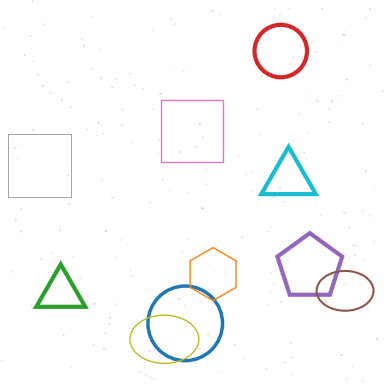[{"shape": "circle", "thickness": 2.5, "radius": 0.48, "center": [0.481, 0.16]}, {"shape": "hexagon", "thickness": 1, "radius": 0.34, "center": [0.553, 0.288]}, {"shape": "triangle", "thickness": 3, "radius": 0.37, "center": [0.158, 0.24]}, {"shape": "circle", "thickness": 3, "radius": 0.34, "center": [0.729, 0.867]}, {"shape": "pentagon", "thickness": 3, "radius": 0.44, "center": [0.805, 0.306]}, {"shape": "oval", "thickness": 1.5, "radius": 0.37, "center": [0.896, 0.245]}, {"shape": "square", "thickness": 1, "radius": 0.4, "center": [0.499, 0.659]}, {"shape": "square", "thickness": 0.5, "radius": 0.41, "center": [0.103, 0.57]}, {"shape": "oval", "thickness": 1, "radius": 0.45, "center": [0.427, 0.119]}, {"shape": "triangle", "thickness": 3, "radius": 0.41, "center": [0.75, 0.537]}]